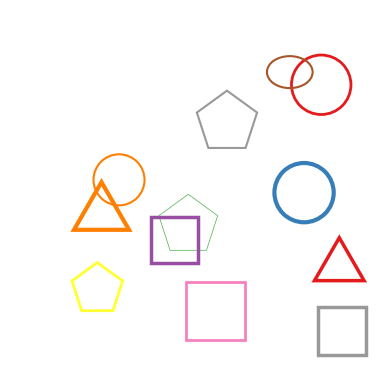[{"shape": "triangle", "thickness": 2.5, "radius": 0.37, "center": [0.881, 0.308]}, {"shape": "circle", "thickness": 2, "radius": 0.39, "center": [0.834, 0.78]}, {"shape": "circle", "thickness": 3, "radius": 0.38, "center": [0.79, 0.5]}, {"shape": "pentagon", "thickness": 0.5, "radius": 0.4, "center": [0.489, 0.415]}, {"shape": "square", "thickness": 2.5, "radius": 0.3, "center": [0.453, 0.376]}, {"shape": "circle", "thickness": 1.5, "radius": 0.33, "center": [0.309, 0.533]}, {"shape": "triangle", "thickness": 3, "radius": 0.41, "center": [0.264, 0.444]}, {"shape": "pentagon", "thickness": 2, "radius": 0.35, "center": [0.253, 0.249]}, {"shape": "oval", "thickness": 1.5, "radius": 0.3, "center": [0.753, 0.813]}, {"shape": "square", "thickness": 2, "radius": 0.38, "center": [0.559, 0.192]}, {"shape": "pentagon", "thickness": 1.5, "radius": 0.41, "center": [0.59, 0.682]}, {"shape": "square", "thickness": 2.5, "radius": 0.31, "center": [0.888, 0.14]}]